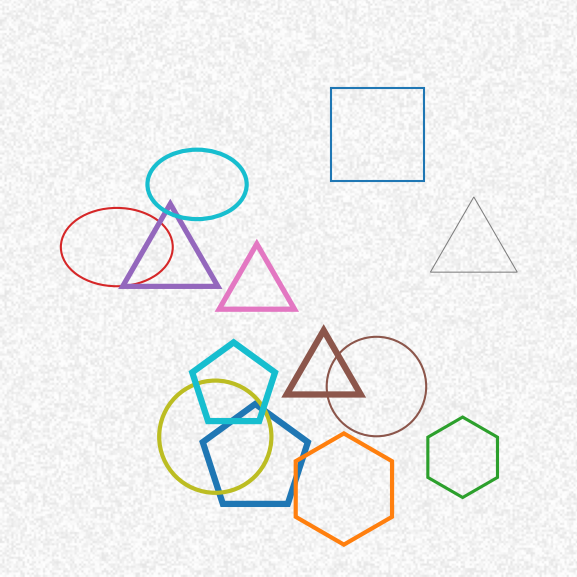[{"shape": "square", "thickness": 1, "radius": 0.4, "center": [0.654, 0.766]}, {"shape": "pentagon", "thickness": 3, "radius": 0.48, "center": [0.442, 0.204]}, {"shape": "hexagon", "thickness": 2, "radius": 0.48, "center": [0.595, 0.152]}, {"shape": "hexagon", "thickness": 1.5, "radius": 0.35, "center": [0.801, 0.207]}, {"shape": "oval", "thickness": 1, "radius": 0.48, "center": [0.202, 0.571]}, {"shape": "triangle", "thickness": 2.5, "radius": 0.48, "center": [0.295, 0.551]}, {"shape": "triangle", "thickness": 3, "radius": 0.37, "center": [0.561, 0.353]}, {"shape": "circle", "thickness": 1, "radius": 0.43, "center": [0.652, 0.33]}, {"shape": "triangle", "thickness": 2.5, "radius": 0.38, "center": [0.445, 0.501]}, {"shape": "triangle", "thickness": 0.5, "radius": 0.43, "center": [0.82, 0.571]}, {"shape": "circle", "thickness": 2, "radius": 0.49, "center": [0.373, 0.243]}, {"shape": "oval", "thickness": 2, "radius": 0.43, "center": [0.341, 0.68]}, {"shape": "pentagon", "thickness": 3, "radius": 0.38, "center": [0.405, 0.331]}]